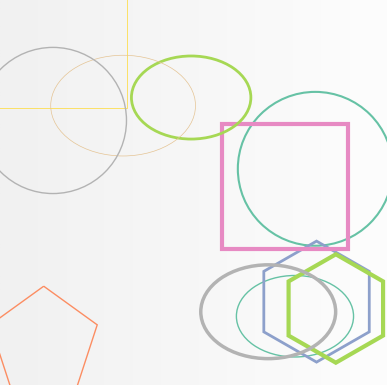[{"shape": "circle", "thickness": 1.5, "radius": 1.0, "center": [0.814, 0.562]}, {"shape": "oval", "thickness": 1, "radius": 0.76, "center": [0.761, 0.179]}, {"shape": "pentagon", "thickness": 1, "radius": 0.73, "center": [0.113, 0.111]}, {"shape": "hexagon", "thickness": 2, "radius": 0.79, "center": [0.817, 0.217]}, {"shape": "square", "thickness": 3, "radius": 0.81, "center": [0.735, 0.516]}, {"shape": "hexagon", "thickness": 3, "radius": 0.7, "center": [0.867, 0.199]}, {"shape": "oval", "thickness": 2, "radius": 0.77, "center": [0.493, 0.747]}, {"shape": "square", "thickness": 0.5, "radius": 0.86, "center": [0.156, 0.893]}, {"shape": "oval", "thickness": 0.5, "radius": 0.93, "center": [0.318, 0.726]}, {"shape": "oval", "thickness": 2.5, "radius": 0.87, "center": [0.692, 0.19]}, {"shape": "circle", "thickness": 1, "radius": 0.95, "center": [0.137, 0.687]}]